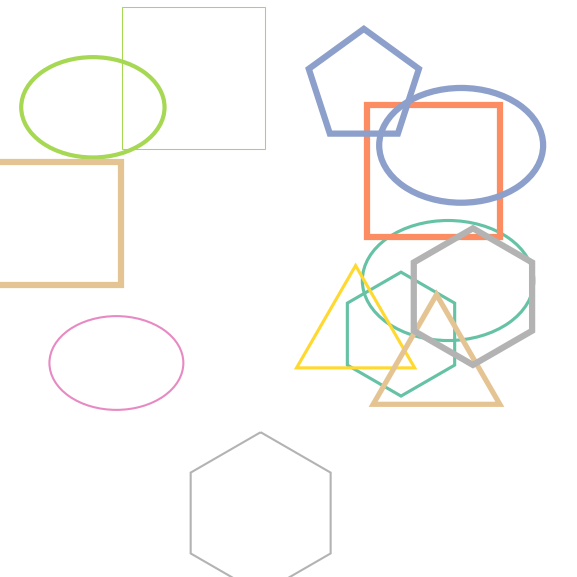[{"shape": "oval", "thickness": 1.5, "radius": 0.74, "center": [0.776, 0.513]}, {"shape": "hexagon", "thickness": 1.5, "radius": 0.54, "center": [0.694, 0.421]}, {"shape": "square", "thickness": 3, "radius": 0.57, "center": [0.751, 0.703]}, {"shape": "oval", "thickness": 3, "radius": 0.71, "center": [0.799, 0.747]}, {"shape": "pentagon", "thickness": 3, "radius": 0.5, "center": [0.63, 0.849]}, {"shape": "oval", "thickness": 1, "radius": 0.58, "center": [0.202, 0.371]}, {"shape": "square", "thickness": 0.5, "radius": 0.62, "center": [0.335, 0.864]}, {"shape": "oval", "thickness": 2, "radius": 0.62, "center": [0.161, 0.813]}, {"shape": "triangle", "thickness": 1.5, "radius": 0.59, "center": [0.616, 0.421]}, {"shape": "square", "thickness": 3, "radius": 0.53, "center": [0.103, 0.613]}, {"shape": "triangle", "thickness": 2.5, "radius": 0.63, "center": [0.756, 0.362]}, {"shape": "hexagon", "thickness": 1, "radius": 0.7, "center": [0.451, 0.111]}, {"shape": "hexagon", "thickness": 3, "radius": 0.59, "center": [0.819, 0.486]}]